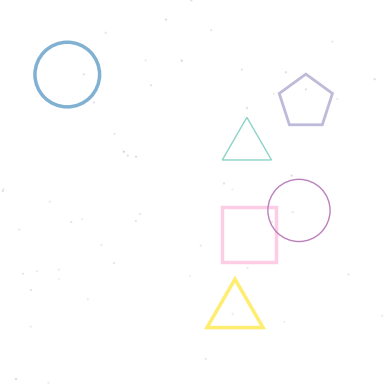[{"shape": "triangle", "thickness": 1, "radius": 0.37, "center": [0.641, 0.621]}, {"shape": "pentagon", "thickness": 2, "radius": 0.36, "center": [0.794, 0.735]}, {"shape": "circle", "thickness": 2.5, "radius": 0.42, "center": [0.175, 0.806]}, {"shape": "square", "thickness": 2.5, "radius": 0.36, "center": [0.647, 0.39]}, {"shape": "circle", "thickness": 1, "radius": 0.4, "center": [0.777, 0.453]}, {"shape": "triangle", "thickness": 2.5, "radius": 0.42, "center": [0.61, 0.191]}]